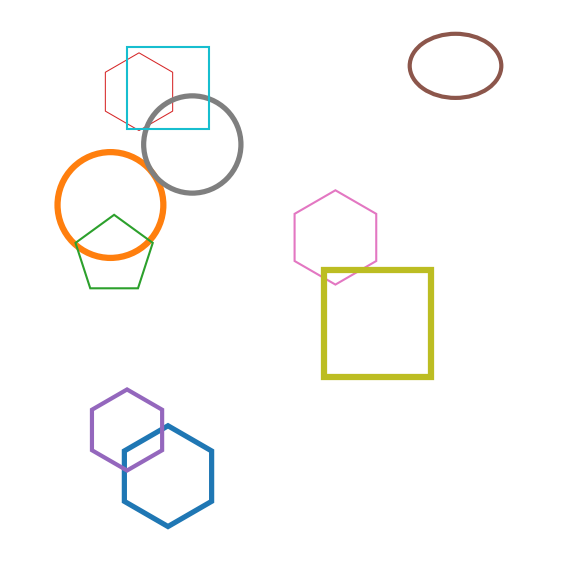[{"shape": "hexagon", "thickness": 2.5, "radius": 0.44, "center": [0.291, 0.175]}, {"shape": "circle", "thickness": 3, "radius": 0.46, "center": [0.191, 0.644]}, {"shape": "pentagon", "thickness": 1, "radius": 0.35, "center": [0.198, 0.557]}, {"shape": "hexagon", "thickness": 0.5, "radius": 0.34, "center": [0.241, 0.84]}, {"shape": "hexagon", "thickness": 2, "radius": 0.35, "center": [0.22, 0.255]}, {"shape": "oval", "thickness": 2, "radius": 0.4, "center": [0.789, 0.885]}, {"shape": "hexagon", "thickness": 1, "radius": 0.41, "center": [0.581, 0.588]}, {"shape": "circle", "thickness": 2.5, "radius": 0.42, "center": [0.333, 0.749]}, {"shape": "square", "thickness": 3, "radius": 0.47, "center": [0.653, 0.439]}, {"shape": "square", "thickness": 1, "radius": 0.35, "center": [0.29, 0.846]}]